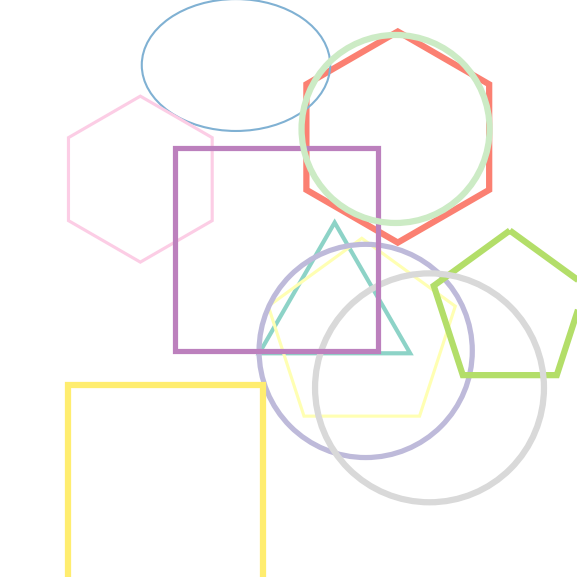[{"shape": "triangle", "thickness": 2, "radius": 0.75, "center": [0.579, 0.463]}, {"shape": "pentagon", "thickness": 1.5, "radius": 0.85, "center": [0.626, 0.416]}, {"shape": "circle", "thickness": 2.5, "radius": 0.92, "center": [0.633, 0.391]}, {"shape": "hexagon", "thickness": 3, "radius": 0.91, "center": [0.689, 0.762]}, {"shape": "oval", "thickness": 1, "radius": 0.82, "center": [0.409, 0.887]}, {"shape": "pentagon", "thickness": 3, "radius": 0.69, "center": [0.883, 0.462]}, {"shape": "hexagon", "thickness": 1.5, "radius": 0.72, "center": [0.243, 0.689]}, {"shape": "circle", "thickness": 3, "radius": 0.99, "center": [0.744, 0.328]}, {"shape": "square", "thickness": 2.5, "radius": 0.88, "center": [0.478, 0.567]}, {"shape": "circle", "thickness": 3, "radius": 0.81, "center": [0.685, 0.776]}, {"shape": "square", "thickness": 3, "radius": 0.84, "center": [0.286, 0.163]}]